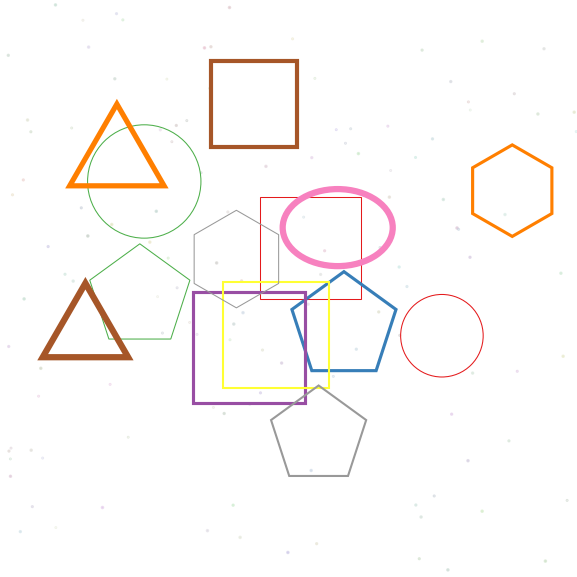[{"shape": "circle", "thickness": 0.5, "radius": 0.36, "center": [0.765, 0.418]}, {"shape": "square", "thickness": 0.5, "radius": 0.44, "center": [0.538, 0.569]}, {"shape": "pentagon", "thickness": 1.5, "radius": 0.47, "center": [0.596, 0.434]}, {"shape": "pentagon", "thickness": 0.5, "radius": 0.46, "center": [0.242, 0.486]}, {"shape": "circle", "thickness": 0.5, "radius": 0.49, "center": [0.25, 0.685]}, {"shape": "square", "thickness": 1.5, "radius": 0.48, "center": [0.431, 0.398]}, {"shape": "hexagon", "thickness": 1.5, "radius": 0.4, "center": [0.887, 0.669]}, {"shape": "triangle", "thickness": 2.5, "radius": 0.47, "center": [0.202, 0.725]}, {"shape": "square", "thickness": 1, "radius": 0.46, "center": [0.479, 0.418]}, {"shape": "triangle", "thickness": 3, "radius": 0.43, "center": [0.148, 0.423]}, {"shape": "square", "thickness": 2, "radius": 0.37, "center": [0.44, 0.819]}, {"shape": "oval", "thickness": 3, "radius": 0.48, "center": [0.585, 0.605]}, {"shape": "hexagon", "thickness": 0.5, "radius": 0.42, "center": [0.409, 0.551]}, {"shape": "pentagon", "thickness": 1, "radius": 0.43, "center": [0.552, 0.245]}]